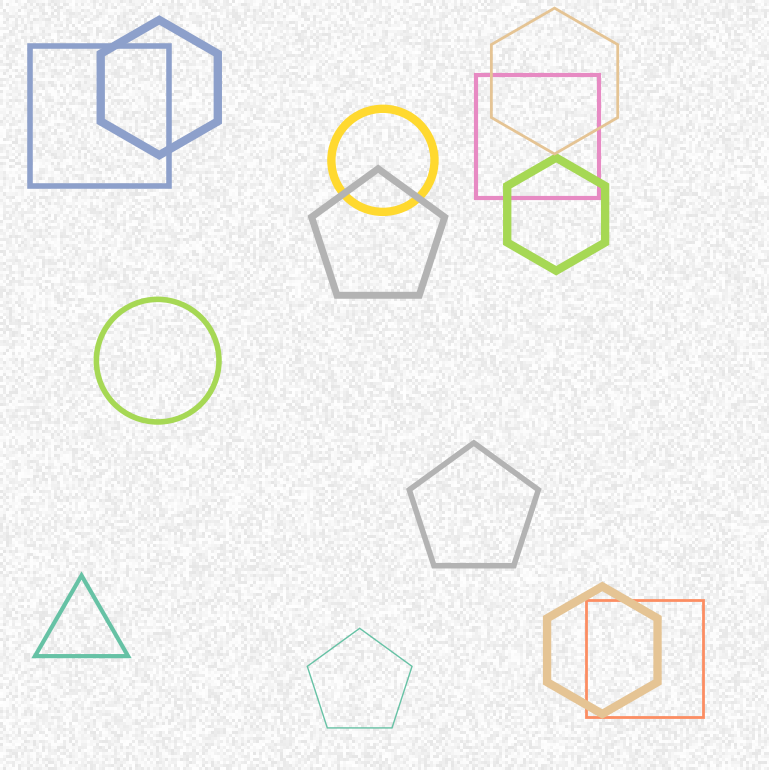[{"shape": "pentagon", "thickness": 0.5, "radius": 0.36, "center": [0.467, 0.113]}, {"shape": "triangle", "thickness": 1.5, "radius": 0.35, "center": [0.106, 0.183]}, {"shape": "square", "thickness": 1, "radius": 0.38, "center": [0.837, 0.145]}, {"shape": "square", "thickness": 2, "radius": 0.45, "center": [0.129, 0.849]}, {"shape": "hexagon", "thickness": 3, "radius": 0.44, "center": [0.207, 0.886]}, {"shape": "square", "thickness": 1.5, "radius": 0.4, "center": [0.698, 0.822]}, {"shape": "hexagon", "thickness": 3, "radius": 0.37, "center": [0.722, 0.722]}, {"shape": "circle", "thickness": 2, "radius": 0.4, "center": [0.205, 0.532]}, {"shape": "circle", "thickness": 3, "radius": 0.33, "center": [0.497, 0.792]}, {"shape": "hexagon", "thickness": 1, "radius": 0.47, "center": [0.72, 0.895]}, {"shape": "hexagon", "thickness": 3, "radius": 0.41, "center": [0.782, 0.156]}, {"shape": "pentagon", "thickness": 2.5, "radius": 0.45, "center": [0.491, 0.69]}, {"shape": "pentagon", "thickness": 2, "radius": 0.44, "center": [0.615, 0.337]}]